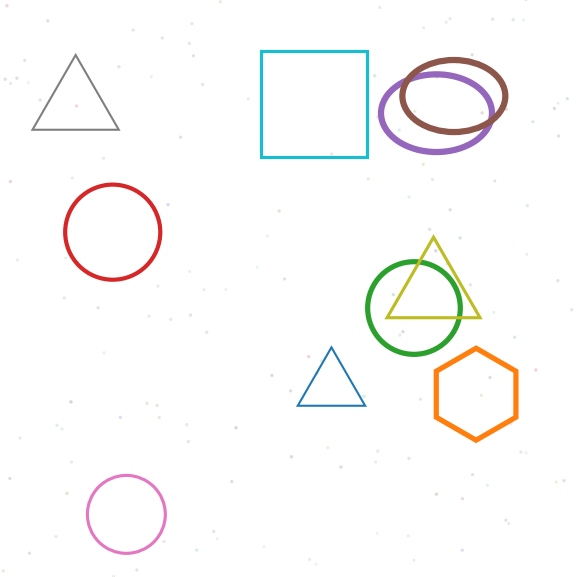[{"shape": "triangle", "thickness": 1, "radius": 0.34, "center": [0.574, 0.33]}, {"shape": "hexagon", "thickness": 2.5, "radius": 0.4, "center": [0.824, 0.317]}, {"shape": "circle", "thickness": 2.5, "radius": 0.4, "center": [0.717, 0.466]}, {"shape": "circle", "thickness": 2, "radius": 0.41, "center": [0.195, 0.597]}, {"shape": "oval", "thickness": 3, "radius": 0.48, "center": [0.756, 0.803]}, {"shape": "oval", "thickness": 3, "radius": 0.45, "center": [0.786, 0.833]}, {"shape": "circle", "thickness": 1.5, "radius": 0.34, "center": [0.219, 0.108]}, {"shape": "triangle", "thickness": 1, "radius": 0.43, "center": [0.131, 0.818]}, {"shape": "triangle", "thickness": 1.5, "radius": 0.46, "center": [0.751, 0.495]}, {"shape": "square", "thickness": 1.5, "radius": 0.46, "center": [0.544, 0.819]}]